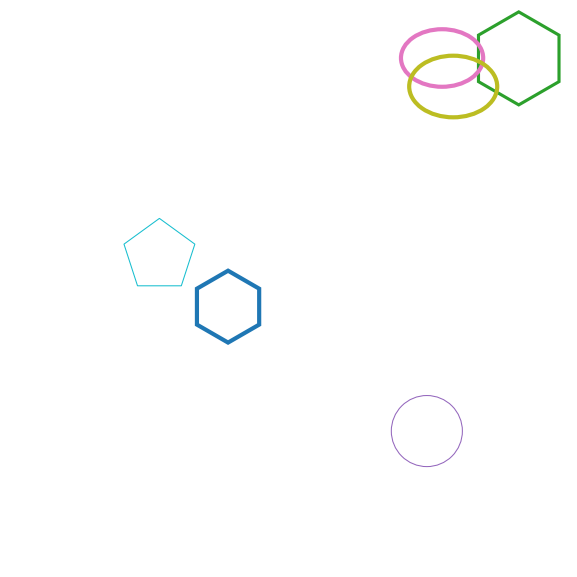[{"shape": "hexagon", "thickness": 2, "radius": 0.31, "center": [0.395, 0.468]}, {"shape": "hexagon", "thickness": 1.5, "radius": 0.4, "center": [0.898, 0.898]}, {"shape": "circle", "thickness": 0.5, "radius": 0.31, "center": [0.739, 0.253]}, {"shape": "oval", "thickness": 2, "radius": 0.36, "center": [0.766, 0.899]}, {"shape": "oval", "thickness": 2, "radius": 0.38, "center": [0.785, 0.849]}, {"shape": "pentagon", "thickness": 0.5, "radius": 0.32, "center": [0.276, 0.556]}]